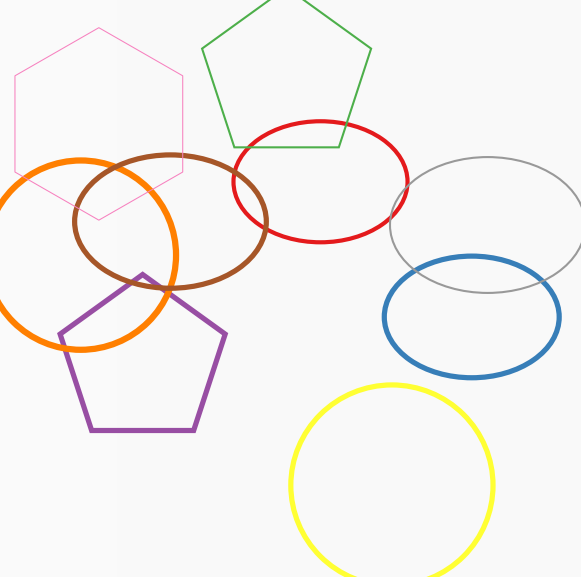[{"shape": "oval", "thickness": 2, "radius": 0.75, "center": [0.551, 0.684]}, {"shape": "oval", "thickness": 2.5, "radius": 0.75, "center": [0.812, 0.45]}, {"shape": "pentagon", "thickness": 1, "radius": 0.76, "center": [0.493, 0.868]}, {"shape": "pentagon", "thickness": 2.5, "radius": 0.75, "center": [0.245, 0.374]}, {"shape": "circle", "thickness": 3, "radius": 0.82, "center": [0.139, 0.557]}, {"shape": "circle", "thickness": 2.5, "radius": 0.87, "center": [0.674, 0.159]}, {"shape": "oval", "thickness": 2.5, "radius": 0.82, "center": [0.293, 0.615]}, {"shape": "hexagon", "thickness": 0.5, "radius": 0.83, "center": [0.17, 0.785]}, {"shape": "oval", "thickness": 1, "radius": 0.84, "center": [0.839, 0.61]}]